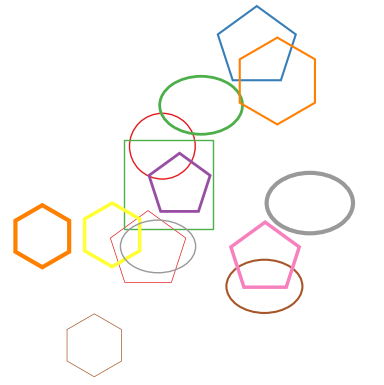[{"shape": "pentagon", "thickness": 0.5, "radius": 0.52, "center": [0.385, 0.35]}, {"shape": "circle", "thickness": 1, "radius": 0.43, "center": [0.422, 0.62]}, {"shape": "pentagon", "thickness": 1.5, "radius": 0.53, "center": [0.667, 0.878]}, {"shape": "oval", "thickness": 2, "radius": 0.54, "center": [0.522, 0.727]}, {"shape": "square", "thickness": 1, "radius": 0.58, "center": [0.437, 0.521]}, {"shape": "pentagon", "thickness": 2, "radius": 0.42, "center": [0.466, 0.518]}, {"shape": "hexagon", "thickness": 1.5, "radius": 0.56, "center": [0.72, 0.79]}, {"shape": "hexagon", "thickness": 3, "radius": 0.4, "center": [0.11, 0.386]}, {"shape": "hexagon", "thickness": 2.5, "radius": 0.41, "center": [0.291, 0.39]}, {"shape": "hexagon", "thickness": 0.5, "radius": 0.41, "center": [0.245, 0.103]}, {"shape": "oval", "thickness": 1.5, "radius": 0.49, "center": [0.687, 0.256]}, {"shape": "pentagon", "thickness": 2.5, "radius": 0.47, "center": [0.689, 0.33]}, {"shape": "oval", "thickness": 3, "radius": 0.56, "center": [0.805, 0.473]}, {"shape": "oval", "thickness": 1, "radius": 0.49, "center": [0.41, 0.36]}]